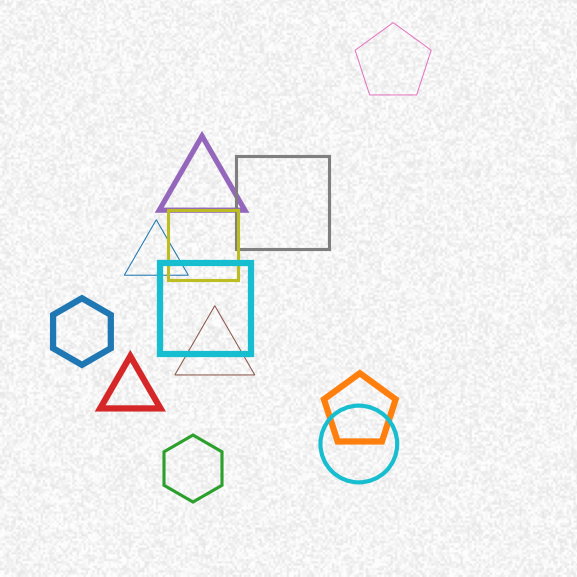[{"shape": "triangle", "thickness": 0.5, "radius": 0.32, "center": [0.271, 0.555]}, {"shape": "hexagon", "thickness": 3, "radius": 0.29, "center": [0.142, 0.425]}, {"shape": "pentagon", "thickness": 3, "radius": 0.33, "center": [0.623, 0.288]}, {"shape": "hexagon", "thickness": 1.5, "radius": 0.29, "center": [0.334, 0.188]}, {"shape": "triangle", "thickness": 3, "radius": 0.3, "center": [0.226, 0.322]}, {"shape": "triangle", "thickness": 2.5, "radius": 0.43, "center": [0.35, 0.678]}, {"shape": "triangle", "thickness": 0.5, "radius": 0.4, "center": [0.372, 0.39]}, {"shape": "pentagon", "thickness": 0.5, "radius": 0.35, "center": [0.681, 0.891]}, {"shape": "square", "thickness": 1.5, "radius": 0.4, "center": [0.489, 0.648]}, {"shape": "square", "thickness": 1.5, "radius": 0.3, "center": [0.352, 0.575]}, {"shape": "circle", "thickness": 2, "radius": 0.33, "center": [0.621, 0.23]}, {"shape": "square", "thickness": 3, "radius": 0.39, "center": [0.356, 0.464]}]